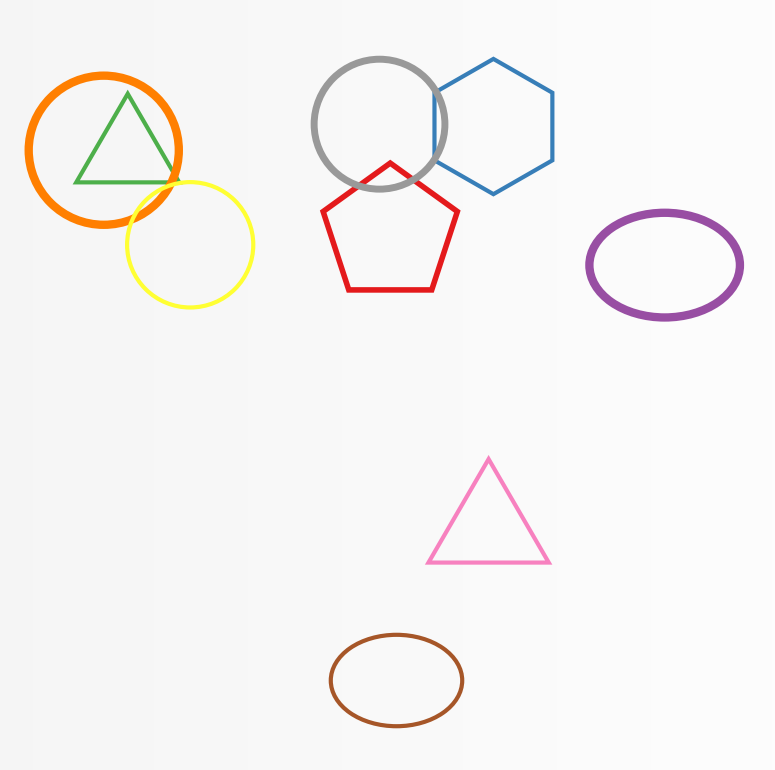[{"shape": "pentagon", "thickness": 2, "radius": 0.46, "center": [0.504, 0.697]}, {"shape": "hexagon", "thickness": 1.5, "radius": 0.44, "center": [0.637, 0.836]}, {"shape": "triangle", "thickness": 1.5, "radius": 0.38, "center": [0.165, 0.802]}, {"shape": "oval", "thickness": 3, "radius": 0.49, "center": [0.858, 0.656]}, {"shape": "circle", "thickness": 3, "radius": 0.48, "center": [0.134, 0.805]}, {"shape": "circle", "thickness": 1.5, "radius": 0.41, "center": [0.245, 0.682]}, {"shape": "oval", "thickness": 1.5, "radius": 0.42, "center": [0.512, 0.116]}, {"shape": "triangle", "thickness": 1.5, "radius": 0.45, "center": [0.63, 0.314]}, {"shape": "circle", "thickness": 2.5, "radius": 0.42, "center": [0.49, 0.839]}]